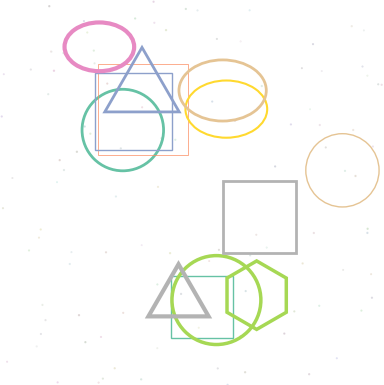[{"shape": "circle", "thickness": 2, "radius": 0.53, "center": [0.319, 0.662]}, {"shape": "square", "thickness": 1, "radius": 0.4, "center": [0.524, 0.203]}, {"shape": "square", "thickness": 0.5, "radius": 0.59, "center": [0.372, 0.716]}, {"shape": "square", "thickness": 1, "radius": 0.5, "center": [0.346, 0.71]}, {"shape": "triangle", "thickness": 2, "radius": 0.56, "center": [0.369, 0.765]}, {"shape": "oval", "thickness": 3, "radius": 0.45, "center": [0.258, 0.878]}, {"shape": "circle", "thickness": 2.5, "radius": 0.58, "center": [0.562, 0.221]}, {"shape": "hexagon", "thickness": 2.5, "radius": 0.44, "center": [0.667, 0.233]}, {"shape": "oval", "thickness": 1.5, "radius": 0.53, "center": [0.588, 0.717]}, {"shape": "oval", "thickness": 2, "radius": 0.57, "center": [0.578, 0.765]}, {"shape": "circle", "thickness": 1, "radius": 0.48, "center": [0.889, 0.558]}, {"shape": "square", "thickness": 2, "radius": 0.47, "center": [0.674, 0.437]}, {"shape": "triangle", "thickness": 3, "radius": 0.45, "center": [0.464, 0.223]}]